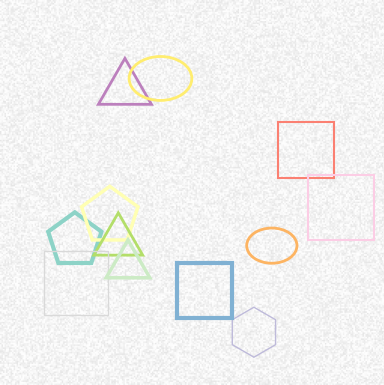[{"shape": "pentagon", "thickness": 3, "radius": 0.36, "center": [0.194, 0.376]}, {"shape": "pentagon", "thickness": 2.5, "radius": 0.38, "center": [0.285, 0.439]}, {"shape": "hexagon", "thickness": 1, "radius": 0.32, "center": [0.66, 0.137]}, {"shape": "square", "thickness": 1.5, "radius": 0.36, "center": [0.794, 0.61]}, {"shape": "square", "thickness": 3, "radius": 0.36, "center": [0.532, 0.246]}, {"shape": "oval", "thickness": 2, "radius": 0.33, "center": [0.706, 0.362]}, {"shape": "triangle", "thickness": 2, "radius": 0.37, "center": [0.307, 0.374]}, {"shape": "square", "thickness": 1.5, "radius": 0.43, "center": [0.885, 0.461]}, {"shape": "square", "thickness": 1, "radius": 0.42, "center": [0.197, 0.266]}, {"shape": "triangle", "thickness": 2, "radius": 0.4, "center": [0.324, 0.769]}, {"shape": "triangle", "thickness": 2.5, "radius": 0.33, "center": [0.332, 0.311]}, {"shape": "oval", "thickness": 2, "radius": 0.41, "center": [0.417, 0.796]}]